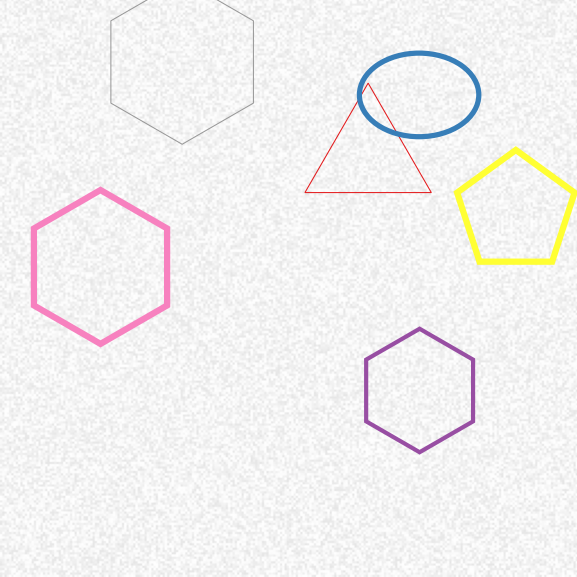[{"shape": "triangle", "thickness": 0.5, "radius": 0.63, "center": [0.637, 0.729]}, {"shape": "oval", "thickness": 2.5, "radius": 0.52, "center": [0.726, 0.835]}, {"shape": "hexagon", "thickness": 2, "radius": 0.53, "center": [0.727, 0.323]}, {"shape": "pentagon", "thickness": 3, "radius": 0.53, "center": [0.893, 0.633]}, {"shape": "hexagon", "thickness": 3, "radius": 0.67, "center": [0.174, 0.537]}, {"shape": "hexagon", "thickness": 0.5, "radius": 0.71, "center": [0.315, 0.892]}]